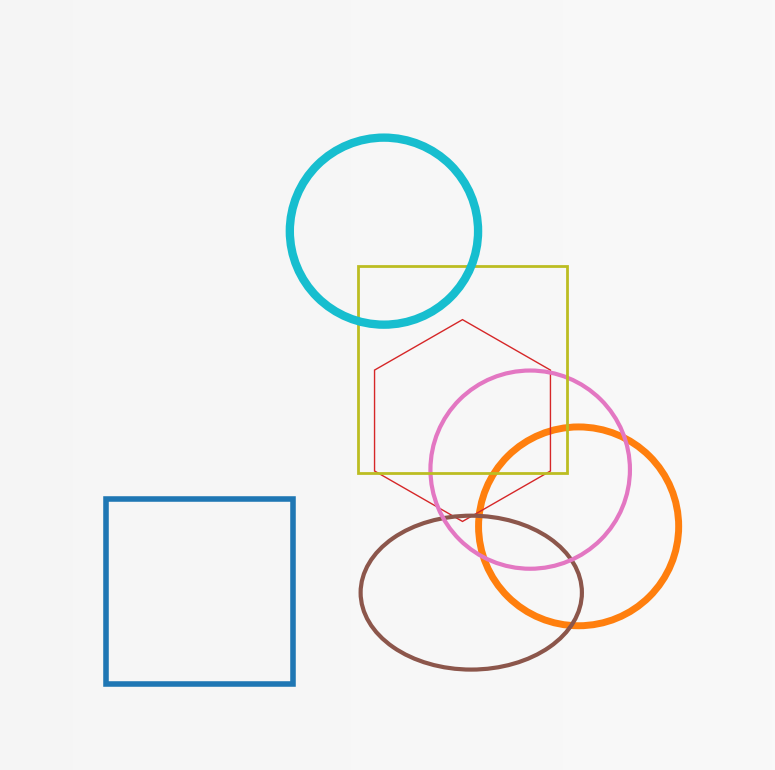[{"shape": "square", "thickness": 2, "radius": 0.6, "center": [0.257, 0.232]}, {"shape": "circle", "thickness": 2.5, "radius": 0.65, "center": [0.747, 0.316]}, {"shape": "hexagon", "thickness": 0.5, "radius": 0.66, "center": [0.597, 0.454]}, {"shape": "oval", "thickness": 1.5, "radius": 0.71, "center": [0.608, 0.23]}, {"shape": "circle", "thickness": 1.5, "radius": 0.64, "center": [0.684, 0.39]}, {"shape": "square", "thickness": 1, "radius": 0.67, "center": [0.597, 0.52]}, {"shape": "circle", "thickness": 3, "radius": 0.61, "center": [0.495, 0.7]}]